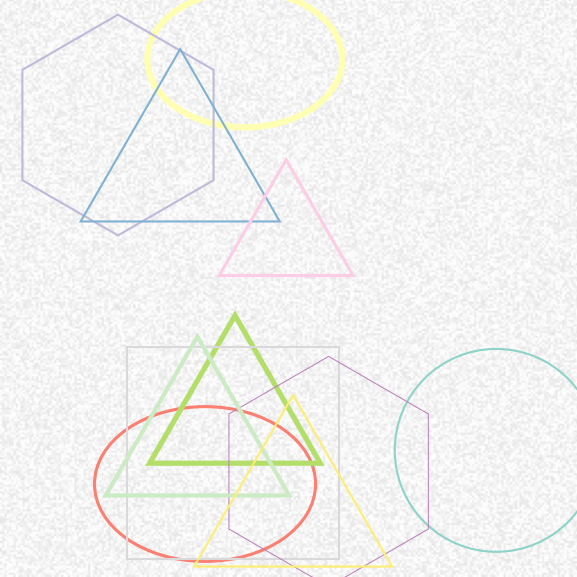[{"shape": "circle", "thickness": 1, "radius": 0.88, "center": [0.859, 0.219]}, {"shape": "oval", "thickness": 3, "radius": 0.84, "center": [0.424, 0.897]}, {"shape": "hexagon", "thickness": 1, "radius": 0.96, "center": [0.204, 0.783]}, {"shape": "oval", "thickness": 1.5, "radius": 0.96, "center": [0.355, 0.161]}, {"shape": "triangle", "thickness": 1, "radius": 1.0, "center": [0.312, 0.715]}, {"shape": "triangle", "thickness": 2.5, "radius": 0.85, "center": [0.407, 0.282]}, {"shape": "triangle", "thickness": 1.5, "radius": 0.67, "center": [0.496, 0.589]}, {"shape": "square", "thickness": 1, "radius": 0.91, "center": [0.404, 0.215]}, {"shape": "hexagon", "thickness": 0.5, "radius": 1.0, "center": [0.569, 0.183]}, {"shape": "triangle", "thickness": 2, "radius": 0.92, "center": [0.342, 0.233]}, {"shape": "triangle", "thickness": 1, "radius": 0.99, "center": [0.508, 0.117]}]